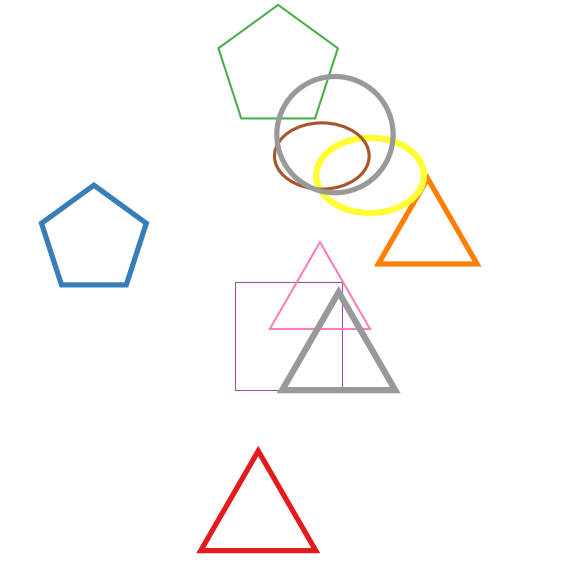[{"shape": "triangle", "thickness": 2.5, "radius": 0.58, "center": [0.447, 0.103]}, {"shape": "pentagon", "thickness": 2.5, "radius": 0.48, "center": [0.163, 0.583]}, {"shape": "pentagon", "thickness": 1, "radius": 0.54, "center": [0.482, 0.882]}, {"shape": "square", "thickness": 0.5, "radius": 0.47, "center": [0.499, 0.417]}, {"shape": "triangle", "thickness": 2.5, "radius": 0.49, "center": [0.741, 0.591]}, {"shape": "oval", "thickness": 3, "radius": 0.47, "center": [0.641, 0.695]}, {"shape": "oval", "thickness": 1.5, "radius": 0.41, "center": [0.557, 0.729]}, {"shape": "triangle", "thickness": 1, "radius": 0.5, "center": [0.554, 0.48]}, {"shape": "circle", "thickness": 2.5, "radius": 0.5, "center": [0.58, 0.766]}, {"shape": "triangle", "thickness": 3, "radius": 0.57, "center": [0.586, 0.38]}]